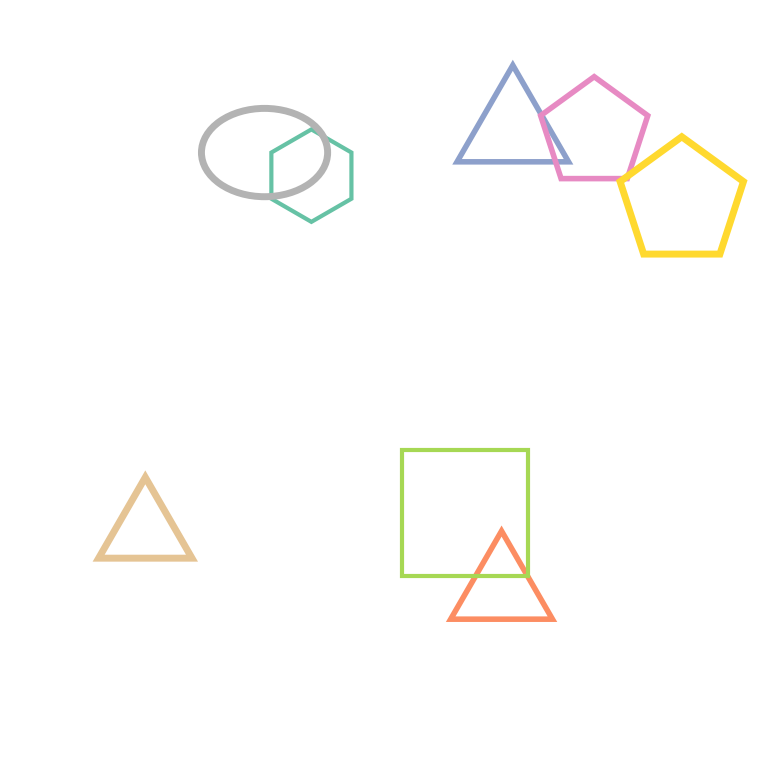[{"shape": "hexagon", "thickness": 1.5, "radius": 0.3, "center": [0.404, 0.772]}, {"shape": "triangle", "thickness": 2, "radius": 0.38, "center": [0.651, 0.234]}, {"shape": "triangle", "thickness": 2, "radius": 0.42, "center": [0.666, 0.832]}, {"shape": "pentagon", "thickness": 2, "radius": 0.37, "center": [0.772, 0.827]}, {"shape": "square", "thickness": 1.5, "radius": 0.41, "center": [0.603, 0.334]}, {"shape": "pentagon", "thickness": 2.5, "radius": 0.42, "center": [0.885, 0.738]}, {"shape": "triangle", "thickness": 2.5, "radius": 0.35, "center": [0.189, 0.31]}, {"shape": "oval", "thickness": 2.5, "radius": 0.41, "center": [0.344, 0.802]}]